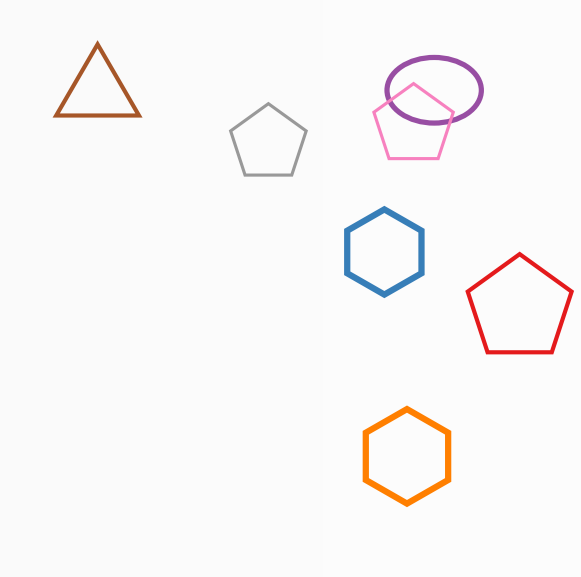[{"shape": "pentagon", "thickness": 2, "radius": 0.47, "center": [0.894, 0.465]}, {"shape": "hexagon", "thickness": 3, "radius": 0.37, "center": [0.661, 0.563]}, {"shape": "oval", "thickness": 2.5, "radius": 0.41, "center": [0.747, 0.843]}, {"shape": "hexagon", "thickness": 3, "radius": 0.41, "center": [0.7, 0.209]}, {"shape": "triangle", "thickness": 2, "radius": 0.41, "center": [0.168, 0.84]}, {"shape": "pentagon", "thickness": 1.5, "radius": 0.36, "center": [0.712, 0.783]}, {"shape": "pentagon", "thickness": 1.5, "radius": 0.34, "center": [0.462, 0.751]}]